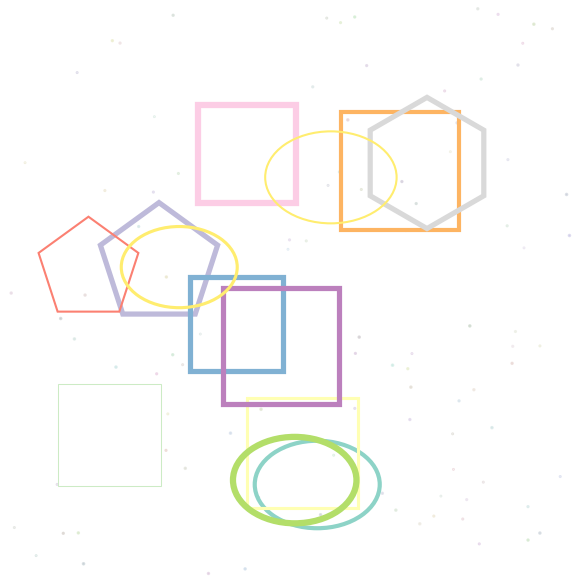[{"shape": "oval", "thickness": 2, "radius": 0.54, "center": [0.549, 0.16]}, {"shape": "square", "thickness": 1.5, "radius": 0.48, "center": [0.524, 0.215]}, {"shape": "pentagon", "thickness": 2.5, "radius": 0.53, "center": [0.275, 0.542]}, {"shape": "pentagon", "thickness": 1, "radius": 0.45, "center": [0.153, 0.533]}, {"shape": "square", "thickness": 2.5, "radius": 0.4, "center": [0.41, 0.438]}, {"shape": "square", "thickness": 2, "radius": 0.51, "center": [0.692, 0.703]}, {"shape": "oval", "thickness": 3, "radius": 0.53, "center": [0.51, 0.168]}, {"shape": "square", "thickness": 3, "radius": 0.42, "center": [0.428, 0.732]}, {"shape": "hexagon", "thickness": 2.5, "radius": 0.57, "center": [0.739, 0.717]}, {"shape": "square", "thickness": 2.5, "radius": 0.5, "center": [0.487, 0.401]}, {"shape": "square", "thickness": 0.5, "radius": 0.44, "center": [0.19, 0.246]}, {"shape": "oval", "thickness": 1.5, "radius": 0.5, "center": [0.31, 0.537]}, {"shape": "oval", "thickness": 1, "radius": 0.57, "center": [0.573, 0.692]}]